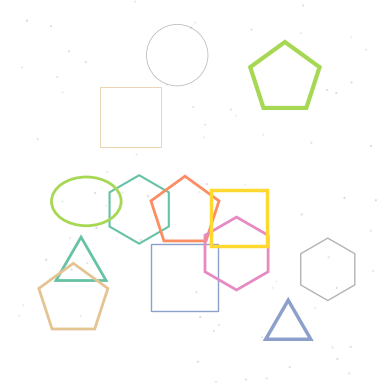[{"shape": "triangle", "thickness": 2, "radius": 0.38, "center": [0.211, 0.309]}, {"shape": "hexagon", "thickness": 1.5, "radius": 0.44, "center": [0.361, 0.456]}, {"shape": "pentagon", "thickness": 2, "radius": 0.46, "center": [0.48, 0.449]}, {"shape": "square", "thickness": 1, "radius": 0.43, "center": [0.48, 0.279]}, {"shape": "triangle", "thickness": 2.5, "radius": 0.34, "center": [0.749, 0.153]}, {"shape": "hexagon", "thickness": 2, "radius": 0.47, "center": [0.614, 0.341]}, {"shape": "pentagon", "thickness": 3, "radius": 0.47, "center": [0.74, 0.796]}, {"shape": "oval", "thickness": 2, "radius": 0.45, "center": [0.224, 0.477]}, {"shape": "square", "thickness": 2.5, "radius": 0.36, "center": [0.621, 0.435]}, {"shape": "pentagon", "thickness": 2, "radius": 0.47, "center": [0.191, 0.222]}, {"shape": "square", "thickness": 0.5, "radius": 0.39, "center": [0.34, 0.696]}, {"shape": "circle", "thickness": 0.5, "radius": 0.4, "center": [0.46, 0.857]}, {"shape": "hexagon", "thickness": 1, "radius": 0.41, "center": [0.851, 0.3]}]